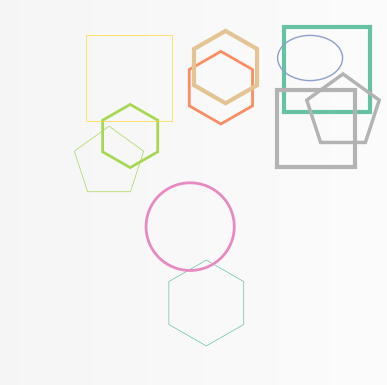[{"shape": "square", "thickness": 3, "radius": 0.56, "center": [0.844, 0.819]}, {"shape": "hexagon", "thickness": 0.5, "radius": 0.56, "center": [0.532, 0.213]}, {"shape": "hexagon", "thickness": 2, "radius": 0.47, "center": [0.57, 0.772]}, {"shape": "oval", "thickness": 1, "radius": 0.42, "center": [0.8, 0.849]}, {"shape": "circle", "thickness": 2, "radius": 0.57, "center": [0.491, 0.411]}, {"shape": "pentagon", "thickness": 0.5, "radius": 0.47, "center": [0.281, 0.578]}, {"shape": "hexagon", "thickness": 2, "radius": 0.41, "center": [0.336, 0.647]}, {"shape": "square", "thickness": 0.5, "radius": 0.56, "center": [0.333, 0.798]}, {"shape": "hexagon", "thickness": 3, "radius": 0.47, "center": [0.582, 0.826]}, {"shape": "pentagon", "thickness": 2.5, "radius": 0.49, "center": [0.885, 0.71]}, {"shape": "square", "thickness": 3, "radius": 0.5, "center": [0.816, 0.666]}]